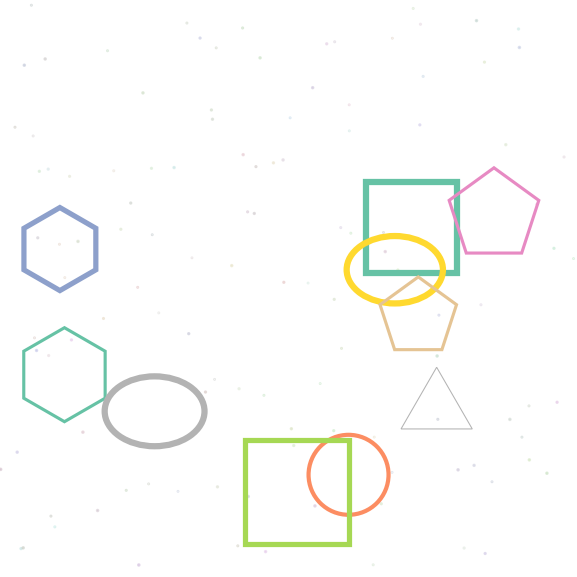[{"shape": "square", "thickness": 3, "radius": 0.39, "center": [0.713, 0.606]}, {"shape": "hexagon", "thickness": 1.5, "radius": 0.41, "center": [0.112, 0.35]}, {"shape": "circle", "thickness": 2, "radius": 0.35, "center": [0.604, 0.177]}, {"shape": "hexagon", "thickness": 2.5, "radius": 0.36, "center": [0.104, 0.568]}, {"shape": "pentagon", "thickness": 1.5, "radius": 0.41, "center": [0.855, 0.627]}, {"shape": "square", "thickness": 2.5, "radius": 0.45, "center": [0.514, 0.147]}, {"shape": "oval", "thickness": 3, "radius": 0.42, "center": [0.684, 0.532]}, {"shape": "pentagon", "thickness": 1.5, "radius": 0.35, "center": [0.724, 0.45]}, {"shape": "oval", "thickness": 3, "radius": 0.43, "center": [0.268, 0.287]}, {"shape": "triangle", "thickness": 0.5, "radius": 0.36, "center": [0.756, 0.292]}]